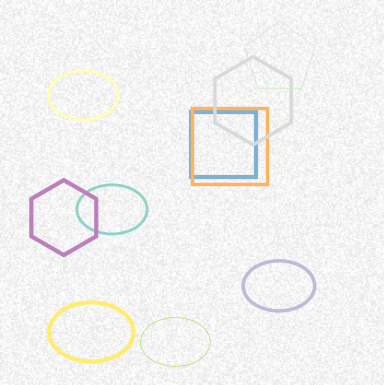[{"shape": "oval", "thickness": 2, "radius": 0.46, "center": [0.291, 0.456]}, {"shape": "oval", "thickness": 2, "radius": 0.45, "center": [0.217, 0.752]}, {"shape": "oval", "thickness": 2.5, "radius": 0.47, "center": [0.724, 0.258]}, {"shape": "square", "thickness": 3, "radius": 0.42, "center": [0.581, 0.624]}, {"shape": "square", "thickness": 2.5, "radius": 0.49, "center": [0.596, 0.621]}, {"shape": "oval", "thickness": 0.5, "radius": 0.45, "center": [0.455, 0.112]}, {"shape": "hexagon", "thickness": 2.5, "radius": 0.57, "center": [0.657, 0.738]}, {"shape": "hexagon", "thickness": 3, "radius": 0.49, "center": [0.166, 0.435]}, {"shape": "pentagon", "thickness": 0.5, "radius": 0.48, "center": [0.727, 0.849]}, {"shape": "oval", "thickness": 3, "radius": 0.55, "center": [0.237, 0.138]}]